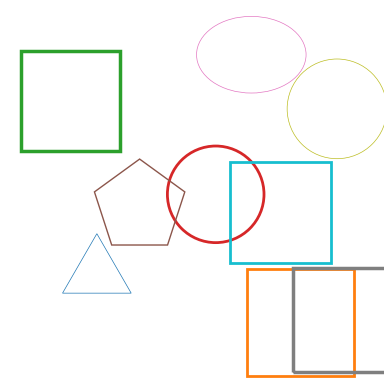[{"shape": "triangle", "thickness": 0.5, "radius": 0.51, "center": [0.252, 0.29]}, {"shape": "square", "thickness": 2, "radius": 0.69, "center": [0.781, 0.162]}, {"shape": "square", "thickness": 2.5, "radius": 0.64, "center": [0.184, 0.738]}, {"shape": "circle", "thickness": 2, "radius": 0.63, "center": [0.56, 0.495]}, {"shape": "pentagon", "thickness": 1, "radius": 0.62, "center": [0.363, 0.463]}, {"shape": "oval", "thickness": 0.5, "radius": 0.71, "center": [0.653, 0.858]}, {"shape": "square", "thickness": 2.5, "radius": 0.68, "center": [0.897, 0.169]}, {"shape": "circle", "thickness": 0.5, "radius": 0.65, "center": [0.875, 0.717]}, {"shape": "square", "thickness": 2, "radius": 0.66, "center": [0.727, 0.449]}]